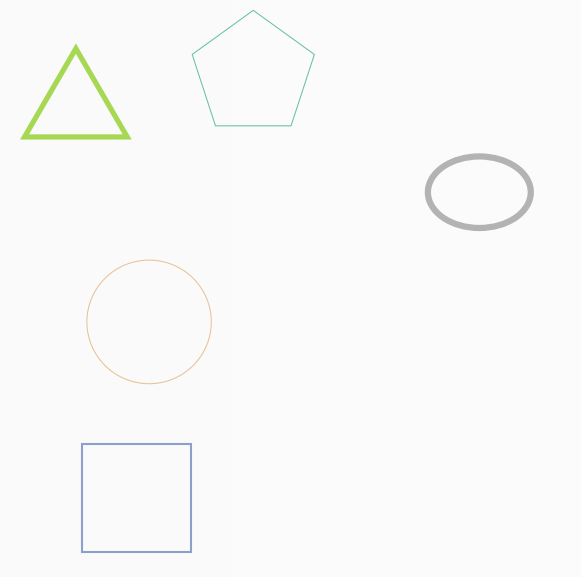[{"shape": "pentagon", "thickness": 0.5, "radius": 0.55, "center": [0.436, 0.871]}, {"shape": "square", "thickness": 1, "radius": 0.47, "center": [0.235, 0.137]}, {"shape": "triangle", "thickness": 2.5, "radius": 0.51, "center": [0.131, 0.813]}, {"shape": "circle", "thickness": 0.5, "radius": 0.54, "center": [0.257, 0.442]}, {"shape": "oval", "thickness": 3, "radius": 0.44, "center": [0.825, 0.666]}]